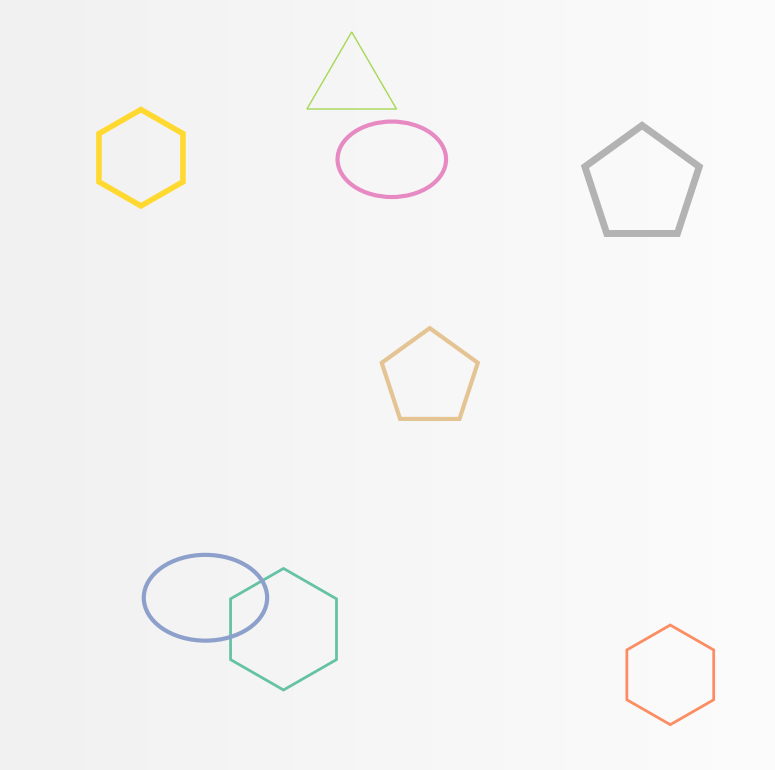[{"shape": "hexagon", "thickness": 1, "radius": 0.39, "center": [0.366, 0.183]}, {"shape": "hexagon", "thickness": 1, "radius": 0.32, "center": [0.865, 0.124]}, {"shape": "oval", "thickness": 1.5, "radius": 0.4, "center": [0.265, 0.224]}, {"shape": "oval", "thickness": 1.5, "radius": 0.35, "center": [0.506, 0.793]}, {"shape": "triangle", "thickness": 0.5, "radius": 0.33, "center": [0.454, 0.892]}, {"shape": "hexagon", "thickness": 2, "radius": 0.31, "center": [0.182, 0.795]}, {"shape": "pentagon", "thickness": 1.5, "radius": 0.33, "center": [0.555, 0.509]}, {"shape": "pentagon", "thickness": 2.5, "radius": 0.39, "center": [0.828, 0.76]}]